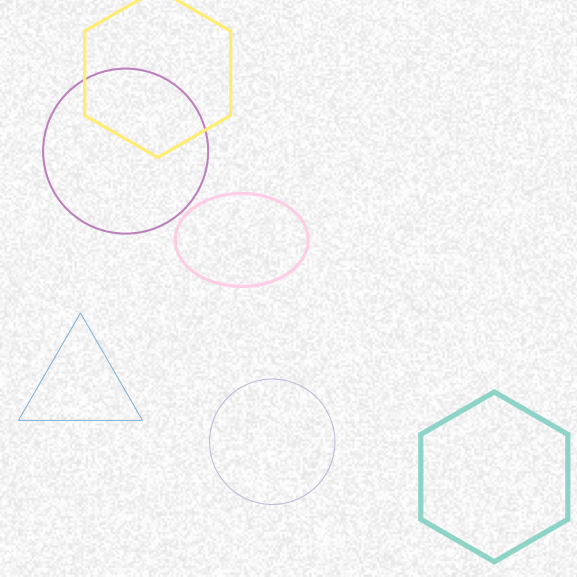[{"shape": "hexagon", "thickness": 2.5, "radius": 0.74, "center": [0.856, 0.173]}, {"shape": "circle", "thickness": 0.5, "radius": 0.54, "center": [0.471, 0.234]}, {"shape": "triangle", "thickness": 0.5, "radius": 0.62, "center": [0.139, 0.333]}, {"shape": "oval", "thickness": 1.5, "radius": 0.58, "center": [0.419, 0.584]}, {"shape": "circle", "thickness": 1, "radius": 0.71, "center": [0.218, 0.737]}, {"shape": "hexagon", "thickness": 1.5, "radius": 0.73, "center": [0.273, 0.872]}]